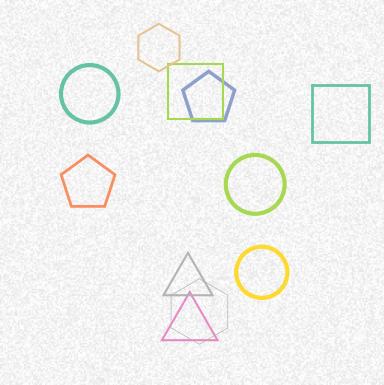[{"shape": "square", "thickness": 2, "radius": 0.37, "center": [0.885, 0.705]}, {"shape": "circle", "thickness": 3, "radius": 0.37, "center": [0.233, 0.756]}, {"shape": "pentagon", "thickness": 2, "radius": 0.37, "center": [0.229, 0.524]}, {"shape": "pentagon", "thickness": 2.5, "radius": 0.35, "center": [0.542, 0.744]}, {"shape": "triangle", "thickness": 1.5, "radius": 0.42, "center": [0.493, 0.158]}, {"shape": "square", "thickness": 1.5, "radius": 0.35, "center": [0.508, 0.762]}, {"shape": "circle", "thickness": 3, "radius": 0.38, "center": [0.663, 0.521]}, {"shape": "circle", "thickness": 3, "radius": 0.33, "center": [0.68, 0.293]}, {"shape": "hexagon", "thickness": 1.5, "radius": 0.31, "center": [0.413, 0.876]}, {"shape": "triangle", "thickness": 1.5, "radius": 0.37, "center": [0.488, 0.27]}, {"shape": "hexagon", "thickness": 0.5, "radius": 0.43, "center": [0.518, 0.191]}]